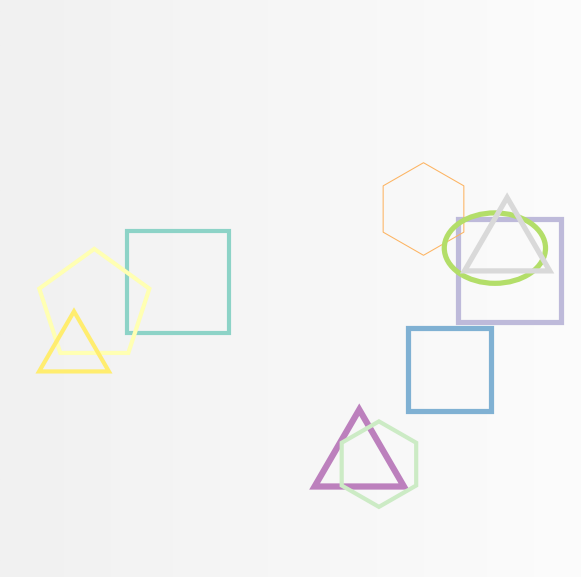[{"shape": "square", "thickness": 2, "radius": 0.44, "center": [0.306, 0.512]}, {"shape": "pentagon", "thickness": 2, "radius": 0.5, "center": [0.162, 0.469]}, {"shape": "square", "thickness": 2.5, "radius": 0.45, "center": [0.877, 0.531]}, {"shape": "square", "thickness": 2.5, "radius": 0.36, "center": [0.774, 0.359]}, {"shape": "hexagon", "thickness": 0.5, "radius": 0.4, "center": [0.729, 0.637]}, {"shape": "oval", "thickness": 2.5, "radius": 0.44, "center": [0.851, 0.57]}, {"shape": "triangle", "thickness": 2.5, "radius": 0.42, "center": [0.872, 0.572]}, {"shape": "triangle", "thickness": 3, "radius": 0.44, "center": [0.618, 0.201]}, {"shape": "hexagon", "thickness": 2, "radius": 0.37, "center": [0.652, 0.195]}, {"shape": "triangle", "thickness": 2, "radius": 0.35, "center": [0.127, 0.391]}]